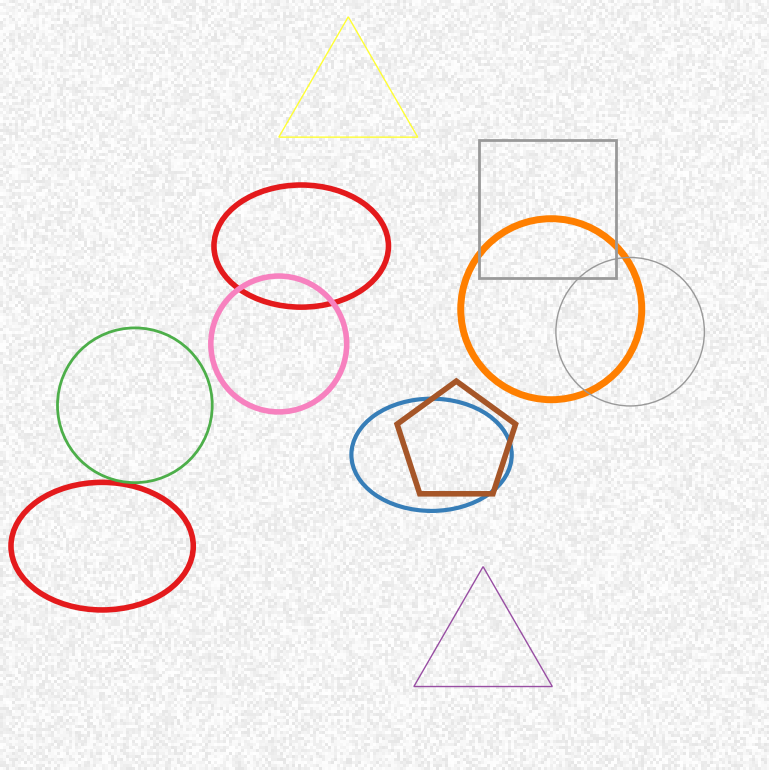[{"shape": "oval", "thickness": 2, "radius": 0.59, "center": [0.133, 0.291]}, {"shape": "oval", "thickness": 2, "radius": 0.57, "center": [0.391, 0.68]}, {"shape": "oval", "thickness": 1.5, "radius": 0.52, "center": [0.56, 0.409]}, {"shape": "circle", "thickness": 1, "radius": 0.5, "center": [0.175, 0.474]}, {"shape": "triangle", "thickness": 0.5, "radius": 0.52, "center": [0.627, 0.16]}, {"shape": "circle", "thickness": 2.5, "radius": 0.59, "center": [0.716, 0.598]}, {"shape": "triangle", "thickness": 0.5, "radius": 0.52, "center": [0.452, 0.874]}, {"shape": "pentagon", "thickness": 2, "radius": 0.4, "center": [0.593, 0.424]}, {"shape": "circle", "thickness": 2, "radius": 0.44, "center": [0.362, 0.553]}, {"shape": "square", "thickness": 1, "radius": 0.45, "center": [0.711, 0.728]}, {"shape": "circle", "thickness": 0.5, "radius": 0.48, "center": [0.818, 0.569]}]